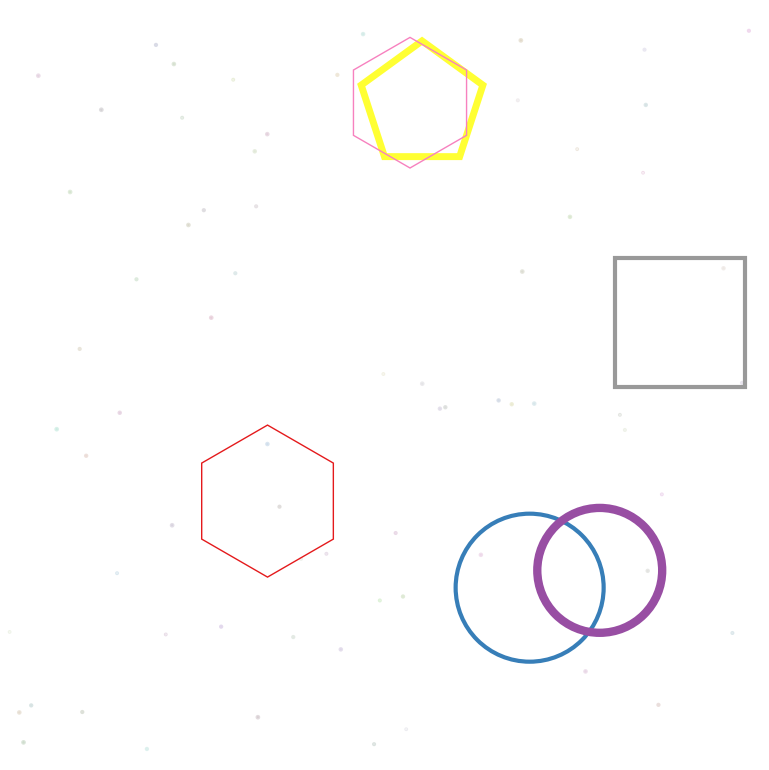[{"shape": "hexagon", "thickness": 0.5, "radius": 0.49, "center": [0.347, 0.349]}, {"shape": "circle", "thickness": 1.5, "radius": 0.48, "center": [0.688, 0.237]}, {"shape": "circle", "thickness": 3, "radius": 0.41, "center": [0.779, 0.259]}, {"shape": "pentagon", "thickness": 2.5, "radius": 0.42, "center": [0.548, 0.864]}, {"shape": "hexagon", "thickness": 0.5, "radius": 0.42, "center": [0.532, 0.867]}, {"shape": "square", "thickness": 1.5, "radius": 0.42, "center": [0.883, 0.581]}]